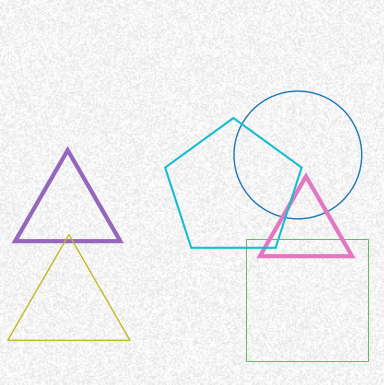[{"shape": "circle", "thickness": 1, "radius": 0.83, "center": [0.774, 0.598]}, {"shape": "square", "thickness": 0.5, "radius": 0.79, "center": [0.798, 0.22]}, {"shape": "triangle", "thickness": 3, "radius": 0.79, "center": [0.176, 0.452]}, {"shape": "triangle", "thickness": 3, "radius": 0.69, "center": [0.795, 0.404]}, {"shape": "triangle", "thickness": 1, "radius": 0.92, "center": [0.179, 0.208]}, {"shape": "pentagon", "thickness": 1.5, "radius": 0.93, "center": [0.606, 0.507]}]